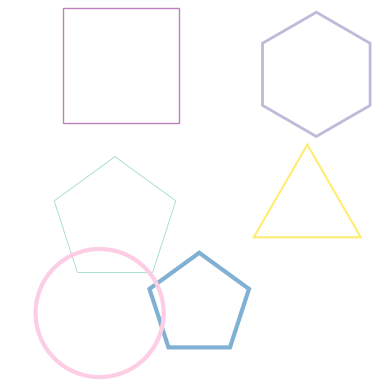[{"shape": "pentagon", "thickness": 0.5, "radius": 0.83, "center": [0.299, 0.427]}, {"shape": "hexagon", "thickness": 2, "radius": 0.81, "center": [0.822, 0.807]}, {"shape": "pentagon", "thickness": 3, "radius": 0.68, "center": [0.517, 0.208]}, {"shape": "circle", "thickness": 3, "radius": 0.83, "center": [0.259, 0.187]}, {"shape": "square", "thickness": 1, "radius": 0.75, "center": [0.314, 0.831]}, {"shape": "triangle", "thickness": 1.5, "radius": 0.8, "center": [0.798, 0.464]}]